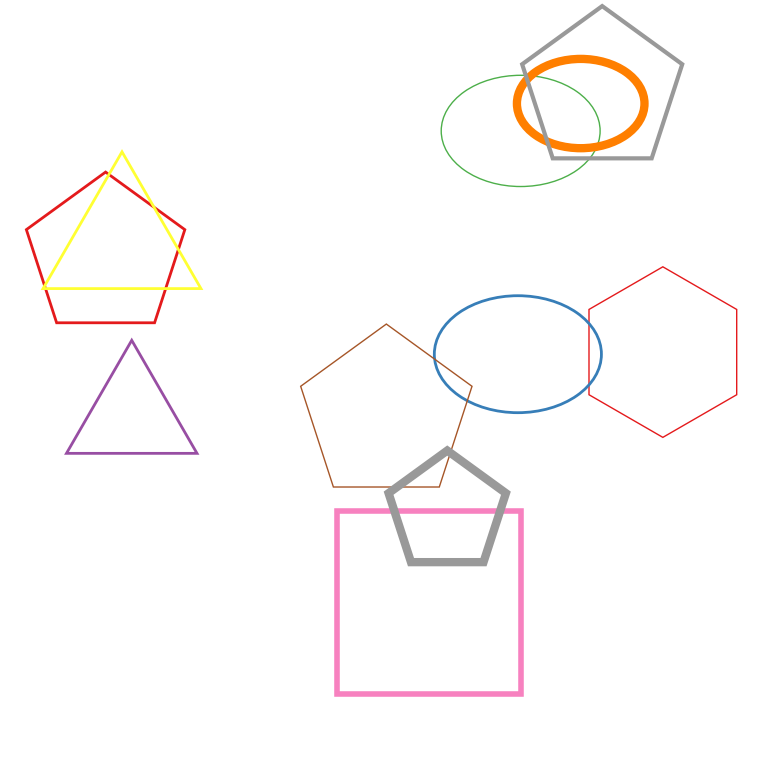[{"shape": "pentagon", "thickness": 1, "radius": 0.54, "center": [0.137, 0.668]}, {"shape": "hexagon", "thickness": 0.5, "radius": 0.55, "center": [0.861, 0.543]}, {"shape": "oval", "thickness": 1, "radius": 0.54, "center": [0.673, 0.54]}, {"shape": "oval", "thickness": 0.5, "radius": 0.52, "center": [0.676, 0.83]}, {"shape": "triangle", "thickness": 1, "radius": 0.49, "center": [0.171, 0.46]}, {"shape": "oval", "thickness": 3, "radius": 0.41, "center": [0.754, 0.866]}, {"shape": "triangle", "thickness": 1, "radius": 0.59, "center": [0.158, 0.684]}, {"shape": "pentagon", "thickness": 0.5, "radius": 0.58, "center": [0.502, 0.462]}, {"shape": "square", "thickness": 2, "radius": 0.6, "center": [0.557, 0.218]}, {"shape": "pentagon", "thickness": 1.5, "radius": 0.55, "center": [0.782, 0.883]}, {"shape": "pentagon", "thickness": 3, "radius": 0.4, "center": [0.581, 0.335]}]